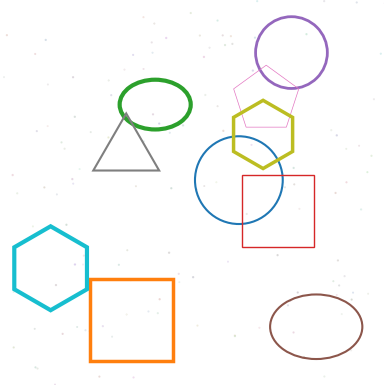[{"shape": "circle", "thickness": 1.5, "radius": 0.57, "center": [0.62, 0.532]}, {"shape": "square", "thickness": 2.5, "radius": 0.54, "center": [0.341, 0.169]}, {"shape": "oval", "thickness": 3, "radius": 0.46, "center": [0.403, 0.728]}, {"shape": "square", "thickness": 1, "radius": 0.47, "center": [0.723, 0.452]}, {"shape": "circle", "thickness": 2, "radius": 0.47, "center": [0.757, 0.863]}, {"shape": "oval", "thickness": 1.5, "radius": 0.6, "center": [0.821, 0.151]}, {"shape": "pentagon", "thickness": 0.5, "radius": 0.44, "center": [0.691, 0.742]}, {"shape": "triangle", "thickness": 1.5, "radius": 0.49, "center": [0.328, 0.606]}, {"shape": "hexagon", "thickness": 2.5, "radius": 0.44, "center": [0.683, 0.651]}, {"shape": "hexagon", "thickness": 3, "radius": 0.54, "center": [0.131, 0.303]}]